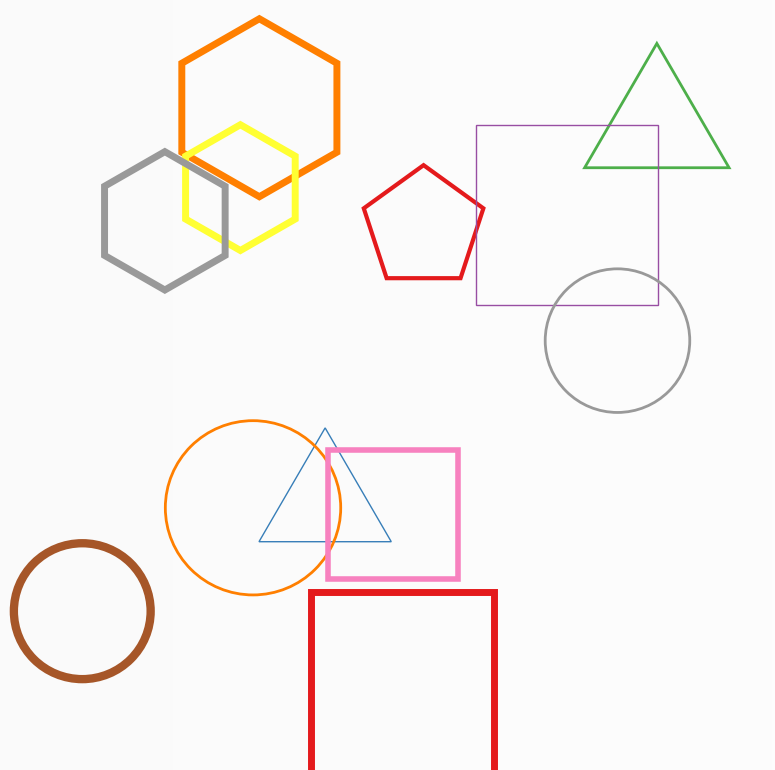[{"shape": "square", "thickness": 2.5, "radius": 0.59, "center": [0.52, 0.113]}, {"shape": "pentagon", "thickness": 1.5, "radius": 0.41, "center": [0.547, 0.704]}, {"shape": "triangle", "thickness": 0.5, "radius": 0.49, "center": [0.42, 0.346]}, {"shape": "triangle", "thickness": 1, "radius": 0.54, "center": [0.848, 0.836]}, {"shape": "square", "thickness": 0.5, "radius": 0.58, "center": [0.732, 0.72]}, {"shape": "hexagon", "thickness": 2.5, "radius": 0.58, "center": [0.335, 0.86]}, {"shape": "circle", "thickness": 1, "radius": 0.57, "center": [0.326, 0.341]}, {"shape": "hexagon", "thickness": 2.5, "radius": 0.41, "center": [0.31, 0.756]}, {"shape": "circle", "thickness": 3, "radius": 0.44, "center": [0.106, 0.206]}, {"shape": "square", "thickness": 2, "radius": 0.42, "center": [0.508, 0.332]}, {"shape": "circle", "thickness": 1, "radius": 0.47, "center": [0.797, 0.558]}, {"shape": "hexagon", "thickness": 2.5, "radius": 0.45, "center": [0.213, 0.713]}]